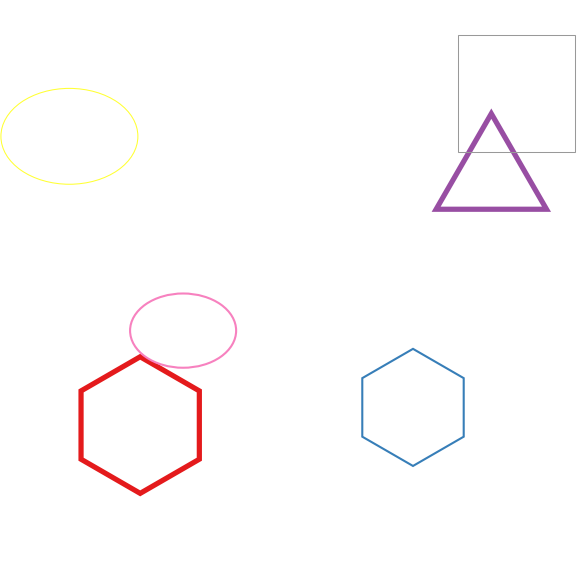[{"shape": "hexagon", "thickness": 2.5, "radius": 0.59, "center": [0.243, 0.263]}, {"shape": "hexagon", "thickness": 1, "radius": 0.51, "center": [0.715, 0.294]}, {"shape": "triangle", "thickness": 2.5, "radius": 0.55, "center": [0.851, 0.692]}, {"shape": "oval", "thickness": 0.5, "radius": 0.59, "center": [0.12, 0.763]}, {"shape": "oval", "thickness": 1, "radius": 0.46, "center": [0.317, 0.427]}, {"shape": "square", "thickness": 0.5, "radius": 0.51, "center": [0.894, 0.838]}]